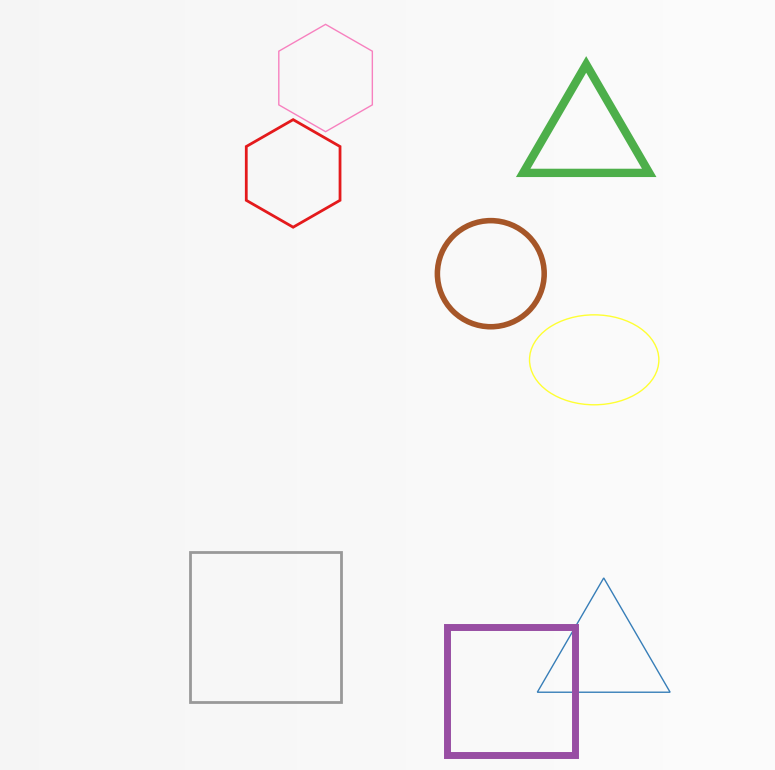[{"shape": "hexagon", "thickness": 1, "radius": 0.35, "center": [0.378, 0.775]}, {"shape": "triangle", "thickness": 0.5, "radius": 0.49, "center": [0.779, 0.15]}, {"shape": "triangle", "thickness": 3, "radius": 0.47, "center": [0.756, 0.822]}, {"shape": "square", "thickness": 2.5, "radius": 0.41, "center": [0.659, 0.103]}, {"shape": "oval", "thickness": 0.5, "radius": 0.42, "center": [0.767, 0.533]}, {"shape": "circle", "thickness": 2, "radius": 0.34, "center": [0.633, 0.645]}, {"shape": "hexagon", "thickness": 0.5, "radius": 0.35, "center": [0.42, 0.899]}, {"shape": "square", "thickness": 1, "radius": 0.49, "center": [0.343, 0.186]}]